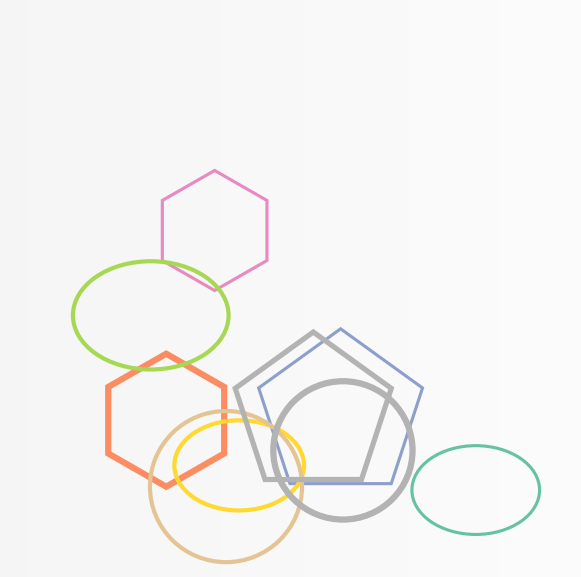[{"shape": "oval", "thickness": 1.5, "radius": 0.55, "center": [0.818, 0.151]}, {"shape": "hexagon", "thickness": 3, "radius": 0.58, "center": [0.286, 0.271]}, {"shape": "pentagon", "thickness": 1.5, "radius": 0.74, "center": [0.586, 0.282]}, {"shape": "hexagon", "thickness": 1.5, "radius": 0.52, "center": [0.369, 0.6]}, {"shape": "oval", "thickness": 2, "radius": 0.67, "center": [0.259, 0.453]}, {"shape": "oval", "thickness": 2, "radius": 0.56, "center": [0.412, 0.193]}, {"shape": "circle", "thickness": 2, "radius": 0.65, "center": [0.389, 0.157]}, {"shape": "circle", "thickness": 3, "radius": 0.6, "center": [0.59, 0.219]}, {"shape": "pentagon", "thickness": 2.5, "radius": 0.71, "center": [0.539, 0.283]}]